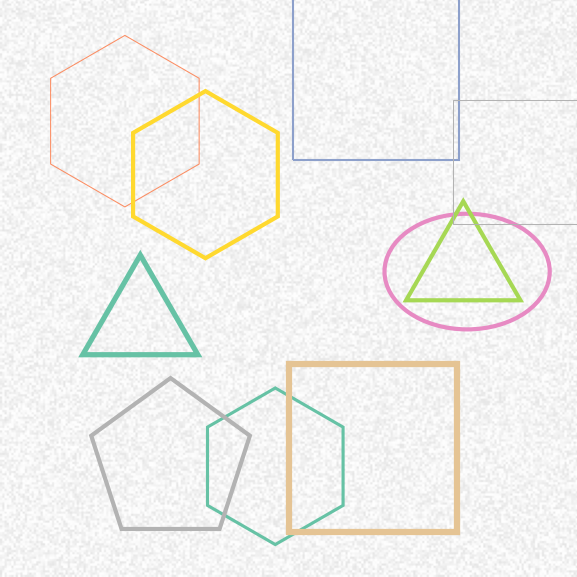[{"shape": "hexagon", "thickness": 1.5, "radius": 0.68, "center": [0.477, 0.192]}, {"shape": "triangle", "thickness": 2.5, "radius": 0.58, "center": [0.243, 0.442]}, {"shape": "hexagon", "thickness": 0.5, "radius": 0.74, "center": [0.216, 0.789]}, {"shape": "square", "thickness": 1, "radius": 0.72, "center": [0.65, 0.866]}, {"shape": "oval", "thickness": 2, "radius": 0.72, "center": [0.809, 0.529]}, {"shape": "triangle", "thickness": 2, "radius": 0.57, "center": [0.802, 0.536]}, {"shape": "hexagon", "thickness": 2, "radius": 0.72, "center": [0.356, 0.697]}, {"shape": "square", "thickness": 3, "radius": 0.73, "center": [0.646, 0.223]}, {"shape": "pentagon", "thickness": 2, "radius": 0.72, "center": [0.295, 0.2]}, {"shape": "square", "thickness": 0.5, "radius": 0.54, "center": [0.891, 0.719]}]